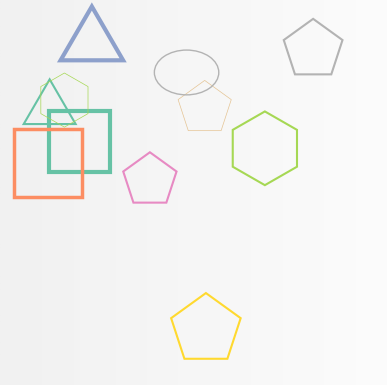[{"shape": "square", "thickness": 3, "radius": 0.39, "center": [0.206, 0.632]}, {"shape": "triangle", "thickness": 1.5, "radius": 0.39, "center": [0.128, 0.716]}, {"shape": "square", "thickness": 2.5, "radius": 0.44, "center": [0.124, 0.577]}, {"shape": "triangle", "thickness": 3, "radius": 0.47, "center": [0.237, 0.89]}, {"shape": "pentagon", "thickness": 1.5, "radius": 0.36, "center": [0.387, 0.532]}, {"shape": "hexagon", "thickness": 0.5, "radius": 0.35, "center": [0.166, 0.74]}, {"shape": "hexagon", "thickness": 1.5, "radius": 0.48, "center": [0.684, 0.615]}, {"shape": "pentagon", "thickness": 1.5, "radius": 0.47, "center": [0.531, 0.144]}, {"shape": "pentagon", "thickness": 0.5, "radius": 0.36, "center": [0.528, 0.719]}, {"shape": "oval", "thickness": 1, "radius": 0.42, "center": [0.481, 0.812]}, {"shape": "pentagon", "thickness": 1.5, "radius": 0.4, "center": [0.808, 0.871]}]